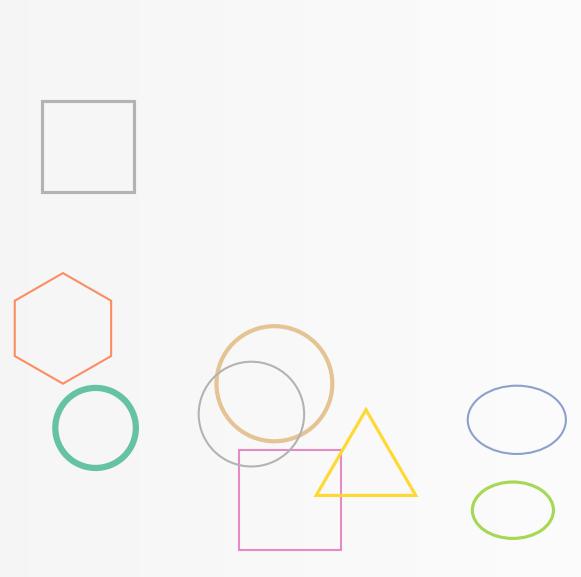[{"shape": "circle", "thickness": 3, "radius": 0.35, "center": [0.164, 0.258]}, {"shape": "hexagon", "thickness": 1, "radius": 0.48, "center": [0.108, 0.431]}, {"shape": "oval", "thickness": 1, "radius": 0.42, "center": [0.889, 0.272]}, {"shape": "square", "thickness": 1, "radius": 0.44, "center": [0.499, 0.133]}, {"shape": "oval", "thickness": 1.5, "radius": 0.35, "center": [0.882, 0.116]}, {"shape": "triangle", "thickness": 1.5, "radius": 0.49, "center": [0.63, 0.191]}, {"shape": "circle", "thickness": 2, "radius": 0.5, "center": [0.472, 0.335]}, {"shape": "circle", "thickness": 1, "radius": 0.45, "center": [0.433, 0.282]}, {"shape": "square", "thickness": 1.5, "radius": 0.4, "center": [0.152, 0.746]}]